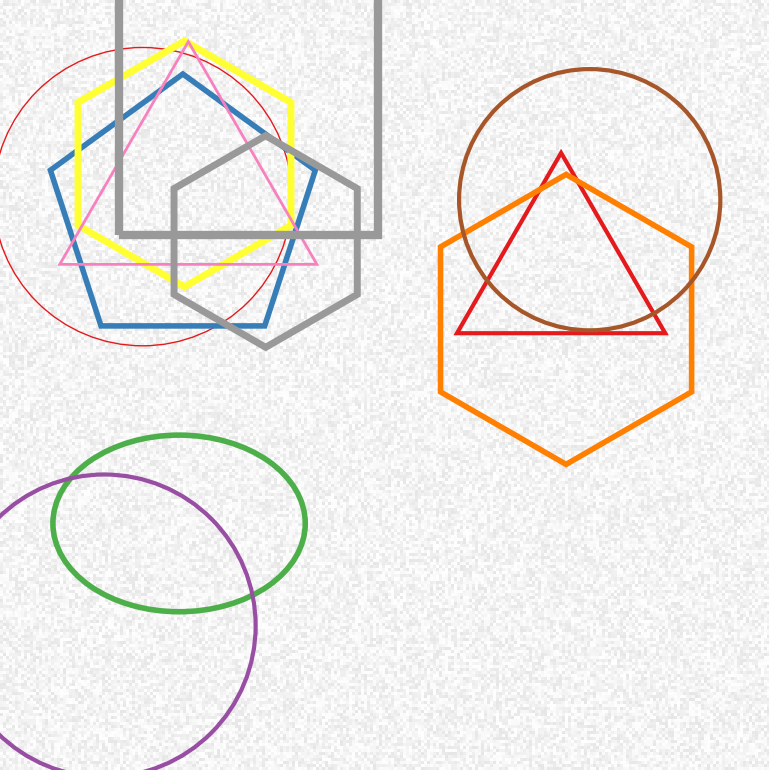[{"shape": "triangle", "thickness": 1.5, "radius": 0.78, "center": [0.729, 0.645]}, {"shape": "circle", "thickness": 0.5, "radius": 0.97, "center": [0.185, 0.745]}, {"shape": "pentagon", "thickness": 2, "radius": 0.9, "center": [0.237, 0.723]}, {"shape": "oval", "thickness": 2, "radius": 0.82, "center": [0.233, 0.32]}, {"shape": "circle", "thickness": 1.5, "radius": 0.98, "center": [0.135, 0.187]}, {"shape": "hexagon", "thickness": 2, "radius": 0.94, "center": [0.735, 0.585]}, {"shape": "hexagon", "thickness": 2.5, "radius": 0.8, "center": [0.24, 0.787]}, {"shape": "circle", "thickness": 1.5, "radius": 0.85, "center": [0.766, 0.741]}, {"shape": "triangle", "thickness": 1, "radius": 0.96, "center": [0.245, 0.753]}, {"shape": "hexagon", "thickness": 2.5, "radius": 0.69, "center": [0.345, 0.686]}, {"shape": "square", "thickness": 3, "radius": 0.84, "center": [0.322, 0.863]}]